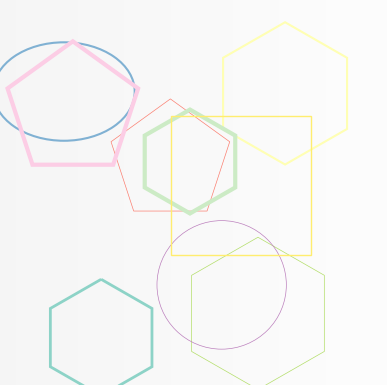[{"shape": "hexagon", "thickness": 2, "radius": 0.76, "center": [0.261, 0.123]}, {"shape": "hexagon", "thickness": 1.5, "radius": 0.92, "center": [0.736, 0.757]}, {"shape": "pentagon", "thickness": 0.5, "radius": 0.81, "center": [0.44, 0.582]}, {"shape": "oval", "thickness": 1.5, "radius": 0.91, "center": [0.165, 0.762]}, {"shape": "hexagon", "thickness": 0.5, "radius": 0.99, "center": [0.666, 0.186]}, {"shape": "pentagon", "thickness": 3, "radius": 0.89, "center": [0.188, 0.716]}, {"shape": "circle", "thickness": 0.5, "radius": 0.83, "center": [0.572, 0.26]}, {"shape": "hexagon", "thickness": 3, "radius": 0.67, "center": [0.49, 0.58]}, {"shape": "square", "thickness": 1, "radius": 0.9, "center": [0.623, 0.518]}]